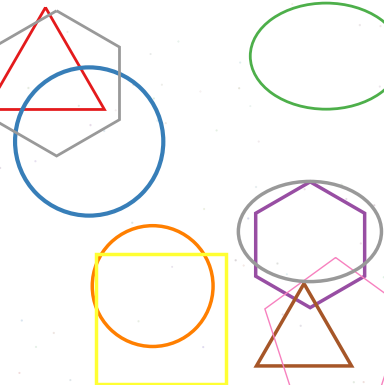[{"shape": "triangle", "thickness": 2, "radius": 0.88, "center": [0.118, 0.804]}, {"shape": "circle", "thickness": 3, "radius": 0.96, "center": [0.232, 0.632]}, {"shape": "oval", "thickness": 2, "radius": 0.98, "center": [0.847, 0.854]}, {"shape": "hexagon", "thickness": 2.5, "radius": 0.82, "center": [0.806, 0.364]}, {"shape": "circle", "thickness": 2.5, "radius": 0.78, "center": [0.397, 0.257]}, {"shape": "square", "thickness": 2.5, "radius": 0.85, "center": [0.417, 0.172]}, {"shape": "triangle", "thickness": 2.5, "radius": 0.71, "center": [0.79, 0.121]}, {"shape": "pentagon", "thickness": 1, "radius": 0.97, "center": [0.872, 0.138]}, {"shape": "hexagon", "thickness": 2, "radius": 0.94, "center": [0.147, 0.783]}, {"shape": "oval", "thickness": 2.5, "radius": 0.93, "center": [0.805, 0.399]}]